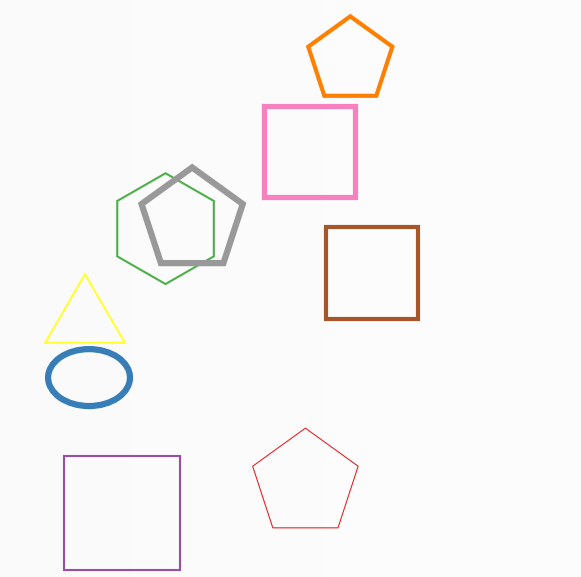[{"shape": "pentagon", "thickness": 0.5, "radius": 0.48, "center": [0.525, 0.162]}, {"shape": "oval", "thickness": 3, "radius": 0.35, "center": [0.153, 0.345]}, {"shape": "hexagon", "thickness": 1, "radius": 0.48, "center": [0.285, 0.603]}, {"shape": "square", "thickness": 1, "radius": 0.5, "center": [0.21, 0.11]}, {"shape": "pentagon", "thickness": 2, "radius": 0.38, "center": [0.603, 0.895]}, {"shape": "triangle", "thickness": 1, "radius": 0.4, "center": [0.146, 0.445]}, {"shape": "square", "thickness": 2, "radius": 0.4, "center": [0.64, 0.526]}, {"shape": "square", "thickness": 2.5, "radius": 0.39, "center": [0.532, 0.737]}, {"shape": "pentagon", "thickness": 3, "radius": 0.46, "center": [0.331, 0.618]}]